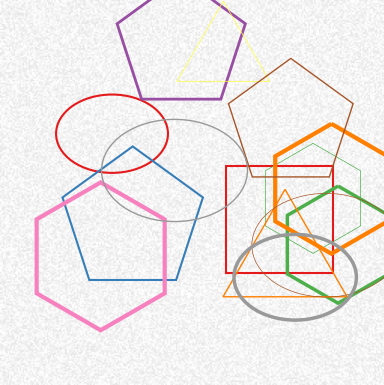[{"shape": "square", "thickness": 1.5, "radius": 0.7, "center": [0.726, 0.429]}, {"shape": "oval", "thickness": 1.5, "radius": 0.73, "center": [0.291, 0.653]}, {"shape": "pentagon", "thickness": 1.5, "radius": 0.96, "center": [0.345, 0.428]}, {"shape": "hexagon", "thickness": 0.5, "radius": 0.71, "center": [0.813, 0.485]}, {"shape": "hexagon", "thickness": 2.5, "radius": 0.76, "center": [0.878, 0.365]}, {"shape": "pentagon", "thickness": 2, "radius": 0.88, "center": [0.471, 0.884]}, {"shape": "triangle", "thickness": 1, "radius": 0.93, "center": [0.74, 0.322]}, {"shape": "hexagon", "thickness": 3, "radius": 0.84, "center": [0.861, 0.51]}, {"shape": "triangle", "thickness": 0.5, "radius": 0.7, "center": [0.58, 0.858]}, {"shape": "oval", "thickness": 0.5, "radius": 0.96, "center": [0.846, 0.363]}, {"shape": "pentagon", "thickness": 1, "radius": 0.85, "center": [0.755, 0.678]}, {"shape": "hexagon", "thickness": 3, "radius": 0.96, "center": [0.261, 0.334]}, {"shape": "oval", "thickness": 2.5, "radius": 0.8, "center": [0.767, 0.28]}, {"shape": "oval", "thickness": 1, "radius": 0.95, "center": [0.453, 0.557]}]